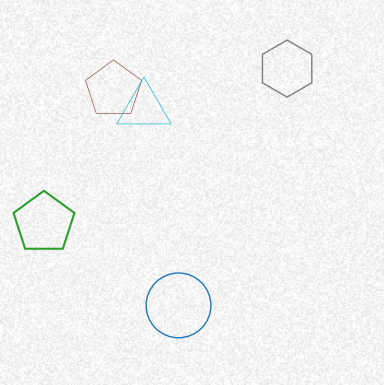[{"shape": "circle", "thickness": 1, "radius": 0.42, "center": [0.464, 0.207]}, {"shape": "pentagon", "thickness": 1.5, "radius": 0.42, "center": [0.114, 0.421]}, {"shape": "pentagon", "thickness": 0.5, "radius": 0.38, "center": [0.295, 0.768]}, {"shape": "hexagon", "thickness": 1, "radius": 0.37, "center": [0.746, 0.822]}, {"shape": "triangle", "thickness": 0.5, "radius": 0.41, "center": [0.374, 0.719]}]